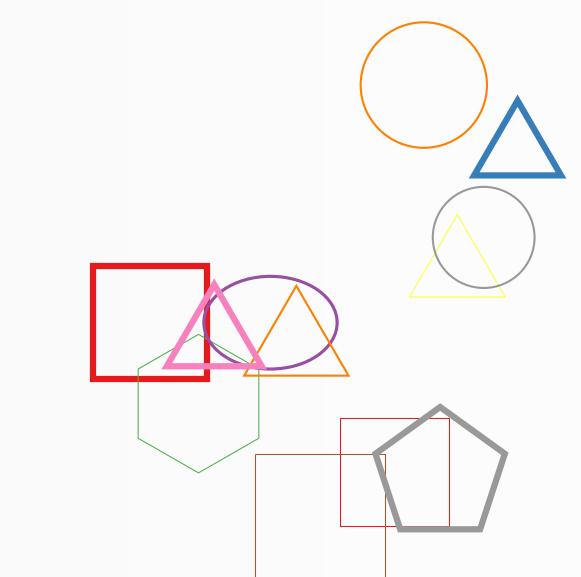[{"shape": "square", "thickness": 3, "radius": 0.49, "center": [0.258, 0.441]}, {"shape": "square", "thickness": 0.5, "radius": 0.47, "center": [0.678, 0.182]}, {"shape": "triangle", "thickness": 3, "radius": 0.43, "center": [0.89, 0.739]}, {"shape": "hexagon", "thickness": 0.5, "radius": 0.6, "center": [0.342, 0.3]}, {"shape": "oval", "thickness": 1.5, "radius": 0.57, "center": [0.465, 0.44]}, {"shape": "triangle", "thickness": 1, "radius": 0.52, "center": [0.51, 0.4]}, {"shape": "circle", "thickness": 1, "radius": 0.54, "center": [0.729, 0.852]}, {"shape": "triangle", "thickness": 0.5, "radius": 0.48, "center": [0.787, 0.532]}, {"shape": "square", "thickness": 0.5, "radius": 0.56, "center": [0.551, 0.101]}, {"shape": "triangle", "thickness": 3, "radius": 0.47, "center": [0.369, 0.412]}, {"shape": "circle", "thickness": 1, "radius": 0.44, "center": [0.832, 0.588]}, {"shape": "pentagon", "thickness": 3, "radius": 0.59, "center": [0.757, 0.177]}]